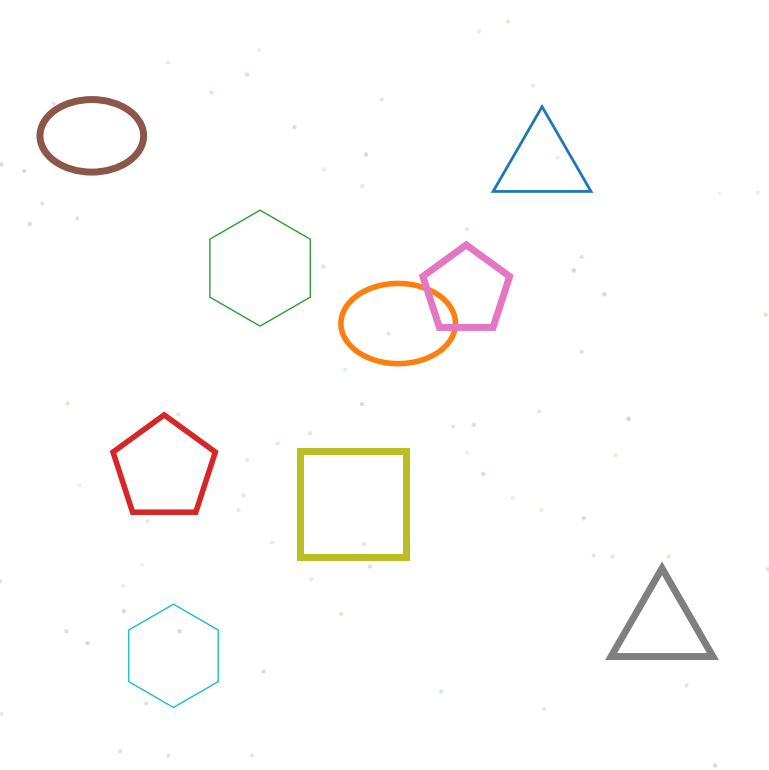[{"shape": "triangle", "thickness": 1, "radius": 0.37, "center": [0.704, 0.788]}, {"shape": "oval", "thickness": 2, "radius": 0.37, "center": [0.517, 0.58]}, {"shape": "hexagon", "thickness": 0.5, "radius": 0.38, "center": [0.338, 0.652]}, {"shape": "pentagon", "thickness": 2, "radius": 0.35, "center": [0.213, 0.391]}, {"shape": "oval", "thickness": 2.5, "radius": 0.34, "center": [0.119, 0.824]}, {"shape": "pentagon", "thickness": 2.5, "radius": 0.3, "center": [0.606, 0.623]}, {"shape": "triangle", "thickness": 2.5, "radius": 0.38, "center": [0.86, 0.186]}, {"shape": "square", "thickness": 2.5, "radius": 0.34, "center": [0.459, 0.345]}, {"shape": "hexagon", "thickness": 0.5, "radius": 0.34, "center": [0.225, 0.148]}]